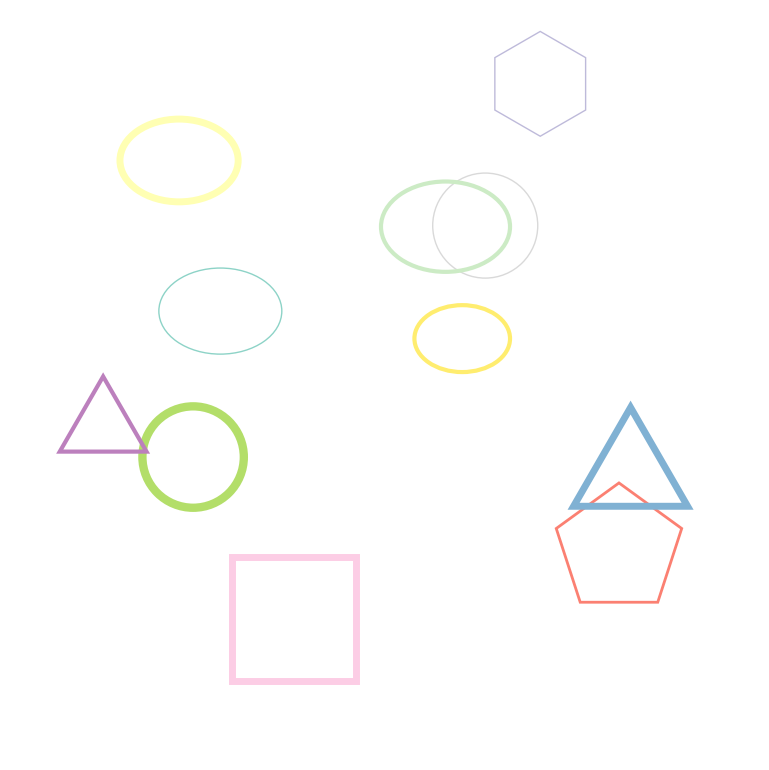[{"shape": "oval", "thickness": 0.5, "radius": 0.4, "center": [0.286, 0.596]}, {"shape": "oval", "thickness": 2.5, "radius": 0.38, "center": [0.233, 0.792]}, {"shape": "hexagon", "thickness": 0.5, "radius": 0.34, "center": [0.702, 0.891]}, {"shape": "pentagon", "thickness": 1, "radius": 0.43, "center": [0.804, 0.287]}, {"shape": "triangle", "thickness": 2.5, "radius": 0.43, "center": [0.819, 0.385]}, {"shape": "circle", "thickness": 3, "radius": 0.33, "center": [0.251, 0.406]}, {"shape": "square", "thickness": 2.5, "radius": 0.4, "center": [0.382, 0.196]}, {"shape": "circle", "thickness": 0.5, "radius": 0.34, "center": [0.63, 0.707]}, {"shape": "triangle", "thickness": 1.5, "radius": 0.33, "center": [0.134, 0.446]}, {"shape": "oval", "thickness": 1.5, "radius": 0.42, "center": [0.579, 0.706]}, {"shape": "oval", "thickness": 1.5, "radius": 0.31, "center": [0.6, 0.56]}]